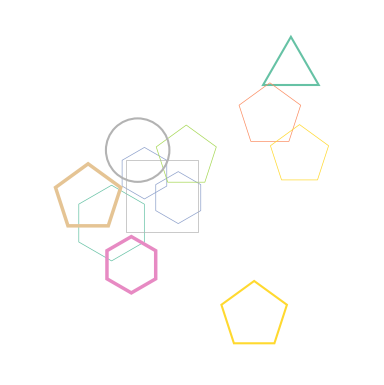[{"shape": "hexagon", "thickness": 0.5, "radius": 0.49, "center": [0.29, 0.421]}, {"shape": "triangle", "thickness": 1.5, "radius": 0.42, "center": [0.756, 0.821]}, {"shape": "pentagon", "thickness": 0.5, "radius": 0.42, "center": [0.701, 0.701]}, {"shape": "hexagon", "thickness": 0.5, "radius": 0.34, "center": [0.463, 0.487]}, {"shape": "hexagon", "thickness": 0.5, "radius": 0.33, "center": [0.375, 0.55]}, {"shape": "hexagon", "thickness": 2.5, "radius": 0.37, "center": [0.341, 0.312]}, {"shape": "pentagon", "thickness": 0.5, "radius": 0.41, "center": [0.484, 0.593]}, {"shape": "pentagon", "thickness": 0.5, "radius": 0.4, "center": [0.778, 0.597]}, {"shape": "pentagon", "thickness": 1.5, "radius": 0.45, "center": [0.66, 0.181]}, {"shape": "pentagon", "thickness": 2.5, "radius": 0.45, "center": [0.229, 0.485]}, {"shape": "circle", "thickness": 1.5, "radius": 0.41, "center": [0.358, 0.61]}, {"shape": "square", "thickness": 0.5, "radius": 0.47, "center": [0.422, 0.49]}]